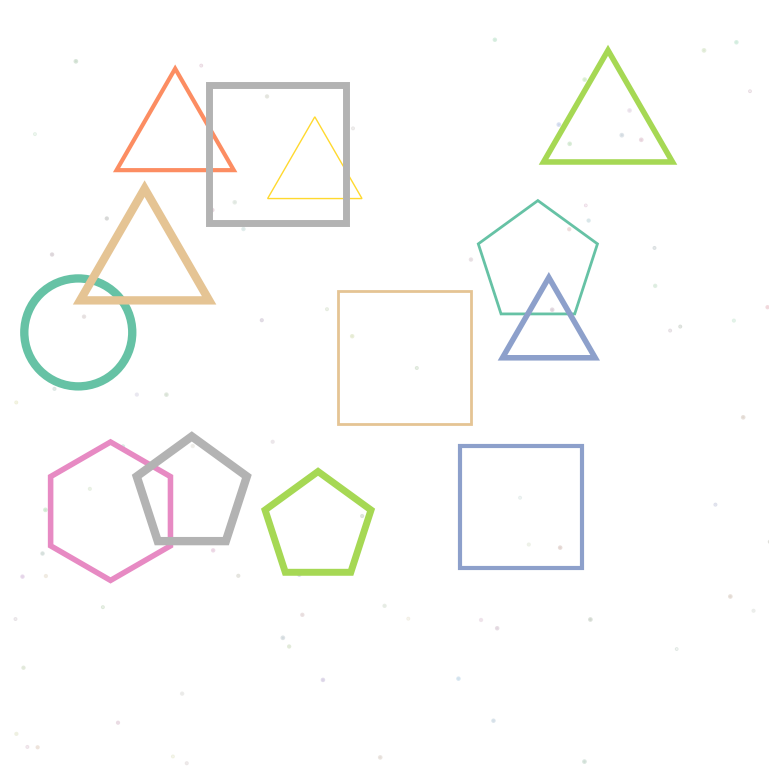[{"shape": "pentagon", "thickness": 1, "radius": 0.41, "center": [0.699, 0.658]}, {"shape": "circle", "thickness": 3, "radius": 0.35, "center": [0.102, 0.568]}, {"shape": "triangle", "thickness": 1.5, "radius": 0.44, "center": [0.227, 0.823]}, {"shape": "triangle", "thickness": 2, "radius": 0.35, "center": [0.713, 0.57]}, {"shape": "square", "thickness": 1.5, "radius": 0.4, "center": [0.677, 0.342]}, {"shape": "hexagon", "thickness": 2, "radius": 0.45, "center": [0.144, 0.336]}, {"shape": "pentagon", "thickness": 2.5, "radius": 0.36, "center": [0.413, 0.315]}, {"shape": "triangle", "thickness": 2, "radius": 0.48, "center": [0.79, 0.838]}, {"shape": "triangle", "thickness": 0.5, "radius": 0.35, "center": [0.409, 0.778]}, {"shape": "triangle", "thickness": 3, "radius": 0.48, "center": [0.188, 0.658]}, {"shape": "square", "thickness": 1, "radius": 0.43, "center": [0.525, 0.536]}, {"shape": "pentagon", "thickness": 3, "radius": 0.38, "center": [0.249, 0.358]}, {"shape": "square", "thickness": 2.5, "radius": 0.45, "center": [0.361, 0.8]}]